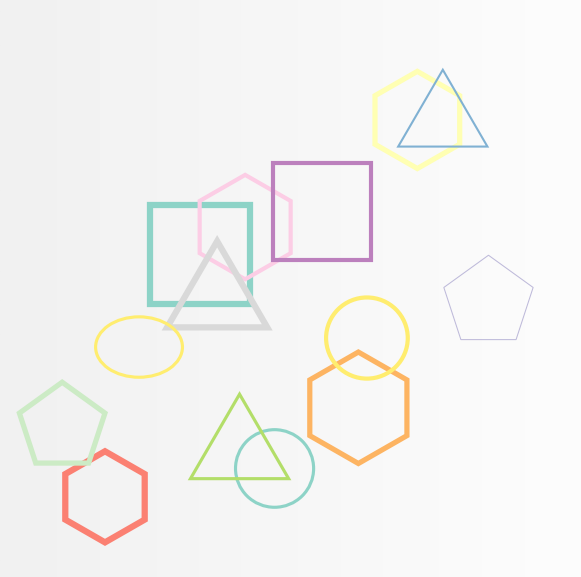[{"shape": "square", "thickness": 3, "radius": 0.43, "center": [0.344, 0.558]}, {"shape": "circle", "thickness": 1.5, "radius": 0.34, "center": [0.472, 0.188]}, {"shape": "hexagon", "thickness": 2.5, "radius": 0.42, "center": [0.718, 0.791]}, {"shape": "pentagon", "thickness": 0.5, "radius": 0.4, "center": [0.84, 0.476]}, {"shape": "hexagon", "thickness": 3, "radius": 0.39, "center": [0.181, 0.139]}, {"shape": "triangle", "thickness": 1, "radius": 0.44, "center": [0.762, 0.79]}, {"shape": "hexagon", "thickness": 2.5, "radius": 0.48, "center": [0.617, 0.293]}, {"shape": "triangle", "thickness": 1.5, "radius": 0.49, "center": [0.412, 0.219]}, {"shape": "hexagon", "thickness": 2, "radius": 0.45, "center": [0.422, 0.606]}, {"shape": "triangle", "thickness": 3, "radius": 0.5, "center": [0.374, 0.482]}, {"shape": "square", "thickness": 2, "radius": 0.42, "center": [0.554, 0.633]}, {"shape": "pentagon", "thickness": 2.5, "radius": 0.39, "center": [0.107, 0.26]}, {"shape": "oval", "thickness": 1.5, "radius": 0.37, "center": [0.239, 0.398]}, {"shape": "circle", "thickness": 2, "radius": 0.35, "center": [0.631, 0.414]}]